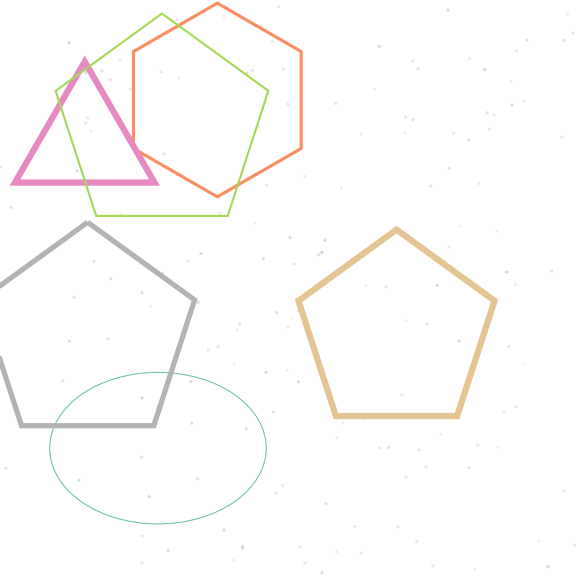[{"shape": "oval", "thickness": 0.5, "radius": 0.94, "center": [0.274, 0.223]}, {"shape": "hexagon", "thickness": 1.5, "radius": 0.84, "center": [0.376, 0.826]}, {"shape": "triangle", "thickness": 3, "radius": 0.7, "center": [0.147, 0.753]}, {"shape": "pentagon", "thickness": 1, "radius": 0.97, "center": [0.28, 0.782]}, {"shape": "pentagon", "thickness": 3, "radius": 0.89, "center": [0.687, 0.423]}, {"shape": "pentagon", "thickness": 2.5, "radius": 0.97, "center": [0.152, 0.42]}]